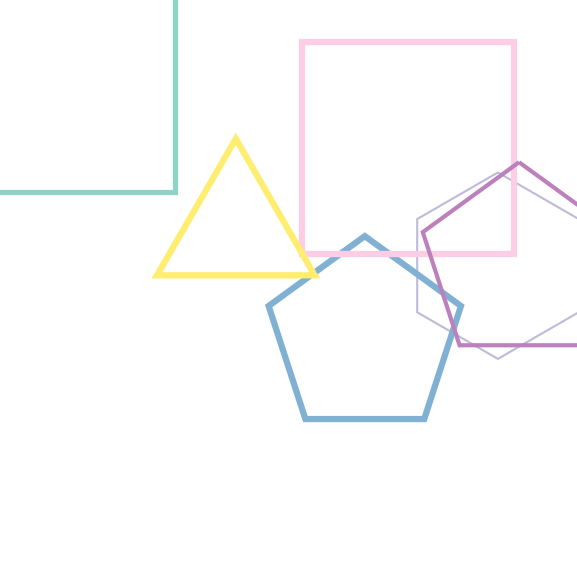[{"shape": "square", "thickness": 2.5, "radius": 0.91, "center": [0.121, 0.849]}, {"shape": "hexagon", "thickness": 1, "radius": 0.81, "center": [0.862, 0.539]}, {"shape": "pentagon", "thickness": 3, "radius": 0.88, "center": [0.632, 0.415]}, {"shape": "square", "thickness": 3, "radius": 0.92, "center": [0.707, 0.743]}, {"shape": "pentagon", "thickness": 2, "radius": 0.88, "center": [0.899, 0.543]}, {"shape": "triangle", "thickness": 3, "radius": 0.79, "center": [0.408, 0.601]}]